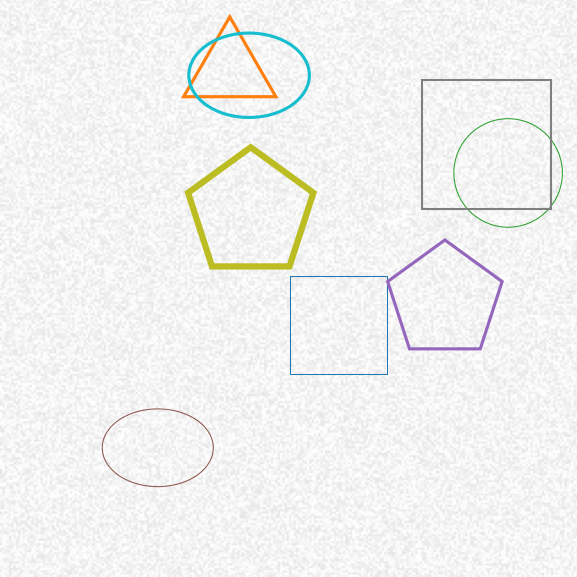[{"shape": "square", "thickness": 0.5, "radius": 0.42, "center": [0.586, 0.437]}, {"shape": "triangle", "thickness": 1.5, "radius": 0.46, "center": [0.398, 0.878]}, {"shape": "circle", "thickness": 0.5, "radius": 0.47, "center": [0.88, 0.7]}, {"shape": "pentagon", "thickness": 1.5, "radius": 0.52, "center": [0.77, 0.479]}, {"shape": "oval", "thickness": 0.5, "radius": 0.48, "center": [0.273, 0.224]}, {"shape": "square", "thickness": 1, "radius": 0.56, "center": [0.843, 0.749]}, {"shape": "pentagon", "thickness": 3, "radius": 0.57, "center": [0.434, 0.63]}, {"shape": "oval", "thickness": 1.5, "radius": 0.52, "center": [0.431, 0.869]}]